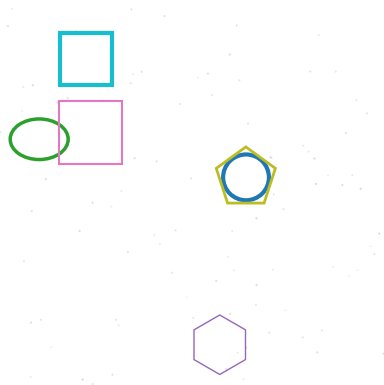[{"shape": "circle", "thickness": 3, "radius": 0.3, "center": [0.639, 0.539]}, {"shape": "oval", "thickness": 2.5, "radius": 0.38, "center": [0.102, 0.638]}, {"shape": "hexagon", "thickness": 1, "radius": 0.39, "center": [0.571, 0.105]}, {"shape": "square", "thickness": 1.5, "radius": 0.41, "center": [0.235, 0.656]}, {"shape": "pentagon", "thickness": 2, "radius": 0.4, "center": [0.639, 0.538]}, {"shape": "square", "thickness": 3, "radius": 0.34, "center": [0.223, 0.848]}]